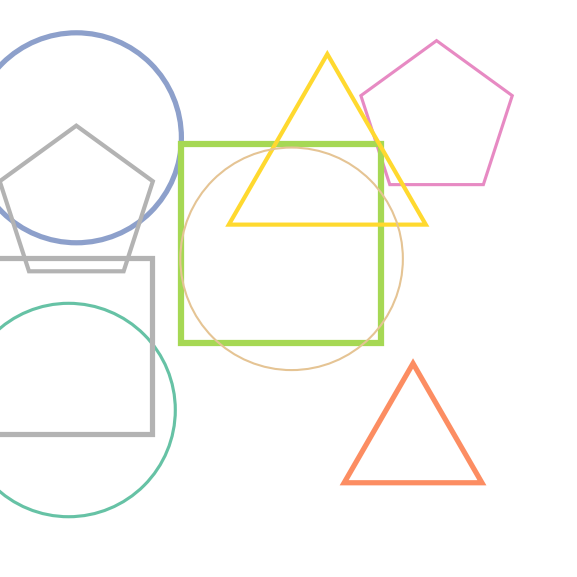[{"shape": "circle", "thickness": 1.5, "radius": 0.92, "center": [0.119, 0.289]}, {"shape": "triangle", "thickness": 2.5, "radius": 0.69, "center": [0.715, 0.232]}, {"shape": "circle", "thickness": 2.5, "radius": 0.91, "center": [0.132, 0.761]}, {"shape": "pentagon", "thickness": 1.5, "radius": 0.69, "center": [0.756, 0.791]}, {"shape": "square", "thickness": 3, "radius": 0.86, "center": [0.486, 0.577]}, {"shape": "triangle", "thickness": 2, "radius": 0.98, "center": [0.567, 0.709]}, {"shape": "circle", "thickness": 1, "radius": 0.96, "center": [0.505, 0.551]}, {"shape": "square", "thickness": 2.5, "radius": 0.76, "center": [0.11, 0.4]}, {"shape": "pentagon", "thickness": 2, "radius": 0.7, "center": [0.132, 0.642]}]